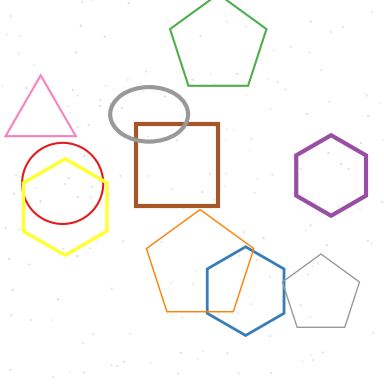[{"shape": "circle", "thickness": 1.5, "radius": 0.53, "center": [0.163, 0.524]}, {"shape": "hexagon", "thickness": 2, "radius": 0.58, "center": [0.638, 0.244]}, {"shape": "pentagon", "thickness": 1.5, "radius": 0.66, "center": [0.567, 0.884]}, {"shape": "hexagon", "thickness": 3, "radius": 0.52, "center": [0.86, 0.544]}, {"shape": "pentagon", "thickness": 1, "radius": 0.73, "center": [0.52, 0.309]}, {"shape": "hexagon", "thickness": 2.5, "radius": 0.63, "center": [0.169, 0.462]}, {"shape": "square", "thickness": 3, "radius": 0.53, "center": [0.46, 0.572]}, {"shape": "triangle", "thickness": 1.5, "radius": 0.53, "center": [0.106, 0.699]}, {"shape": "oval", "thickness": 3, "radius": 0.51, "center": [0.387, 0.703]}, {"shape": "pentagon", "thickness": 1, "radius": 0.53, "center": [0.834, 0.235]}]